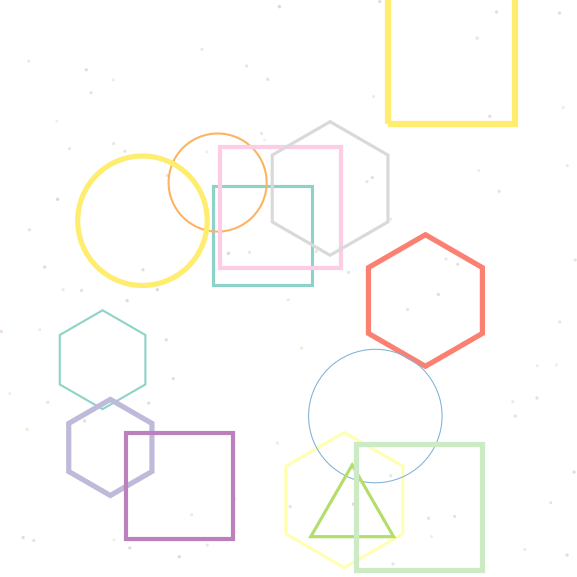[{"shape": "hexagon", "thickness": 1, "radius": 0.43, "center": [0.178, 0.376]}, {"shape": "square", "thickness": 1.5, "radius": 0.43, "center": [0.454, 0.592]}, {"shape": "hexagon", "thickness": 1.5, "radius": 0.59, "center": [0.596, 0.133]}, {"shape": "hexagon", "thickness": 2.5, "radius": 0.42, "center": [0.191, 0.224]}, {"shape": "hexagon", "thickness": 2.5, "radius": 0.57, "center": [0.737, 0.479]}, {"shape": "circle", "thickness": 0.5, "radius": 0.58, "center": [0.65, 0.279]}, {"shape": "circle", "thickness": 1, "radius": 0.42, "center": [0.377, 0.683]}, {"shape": "triangle", "thickness": 1.5, "radius": 0.41, "center": [0.61, 0.111]}, {"shape": "square", "thickness": 2, "radius": 0.52, "center": [0.485, 0.64]}, {"shape": "hexagon", "thickness": 1.5, "radius": 0.58, "center": [0.572, 0.673]}, {"shape": "square", "thickness": 2, "radius": 0.46, "center": [0.311, 0.157]}, {"shape": "square", "thickness": 2.5, "radius": 0.54, "center": [0.726, 0.121]}, {"shape": "circle", "thickness": 2.5, "radius": 0.56, "center": [0.247, 0.617]}, {"shape": "square", "thickness": 3, "radius": 0.55, "center": [0.782, 0.894]}]